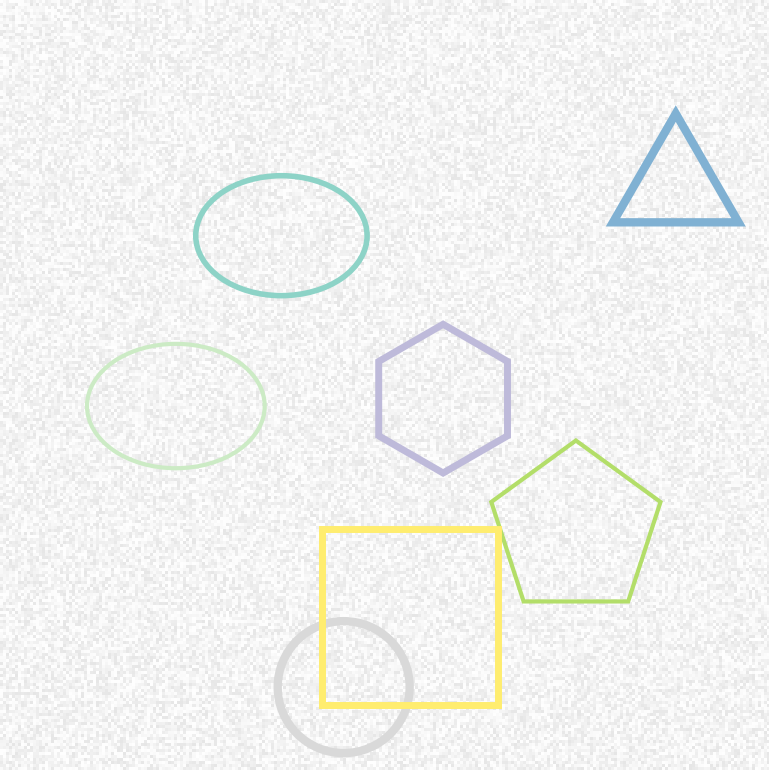[{"shape": "oval", "thickness": 2, "radius": 0.56, "center": [0.365, 0.694]}, {"shape": "hexagon", "thickness": 2.5, "radius": 0.48, "center": [0.575, 0.482]}, {"shape": "triangle", "thickness": 3, "radius": 0.47, "center": [0.878, 0.758]}, {"shape": "pentagon", "thickness": 1.5, "radius": 0.58, "center": [0.748, 0.312]}, {"shape": "circle", "thickness": 3, "radius": 0.43, "center": [0.446, 0.108]}, {"shape": "oval", "thickness": 1.5, "radius": 0.58, "center": [0.228, 0.473]}, {"shape": "square", "thickness": 2.5, "radius": 0.57, "center": [0.532, 0.199]}]